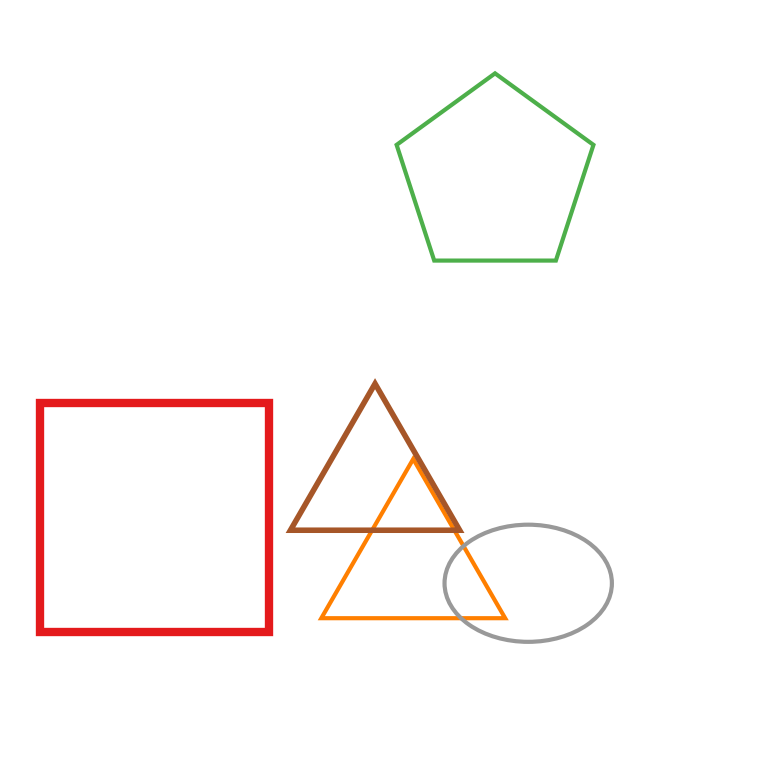[{"shape": "square", "thickness": 3, "radius": 0.74, "center": [0.2, 0.328]}, {"shape": "pentagon", "thickness": 1.5, "radius": 0.67, "center": [0.643, 0.77]}, {"shape": "triangle", "thickness": 1.5, "radius": 0.69, "center": [0.537, 0.266]}, {"shape": "triangle", "thickness": 2, "radius": 0.63, "center": [0.487, 0.375]}, {"shape": "oval", "thickness": 1.5, "radius": 0.54, "center": [0.686, 0.243]}]